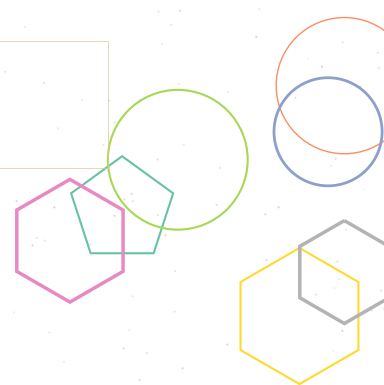[{"shape": "pentagon", "thickness": 1.5, "radius": 0.7, "center": [0.317, 0.455]}, {"shape": "circle", "thickness": 1, "radius": 0.88, "center": [0.894, 0.778]}, {"shape": "circle", "thickness": 2, "radius": 0.7, "center": [0.852, 0.658]}, {"shape": "hexagon", "thickness": 2.5, "radius": 0.8, "center": [0.182, 0.375]}, {"shape": "circle", "thickness": 1.5, "radius": 0.91, "center": [0.462, 0.585]}, {"shape": "hexagon", "thickness": 1.5, "radius": 0.88, "center": [0.778, 0.179]}, {"shape": "square", "thickness": 0.5, "radius": 0.82, "center": [0.117, 0.727]}, {"shape": "hexagon", "thickness": 2.5, "radius": 0.67, "center": [0.894, 0.293]}]